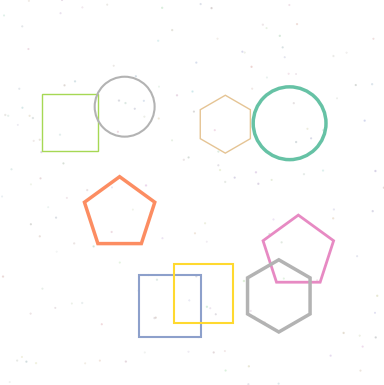[{"shape": "circle", "thickness": 2.5, "radius": 0.47, "center": [0.752, 0.68]}, {"shape": "pentagon", "thickness": 2.5, "radius": 0.48, "center": [0.311, 0.445]}, {"shape": "square", "thickness": 1.5, "radius": 0.4, "center": [0.441, 0.205]}, {"shape": "pentagon", "thickness": 2, "radius": 0.48, "center": [0.775, 0.345]}, {"shape": "square", "thickness": 1, "radius": 0.36, "center": [0.182, 0.682]}, {"shape": "square", "thickness": 1.5, "radius": 0.38, "center": [0.529, 0.238]}, {"shape": "hexagon", "thickness": 1, "radius": 0.38, "center": [0.585, 0.677]}, {"shape": "circle", "thickness": 1.5, "radius": 0.39, "center": [0.324, 0.723]}, {"shape": "hexagon", "thickness": 2.5, "radius": 0.47, "center": [0.724, 0.231]}]